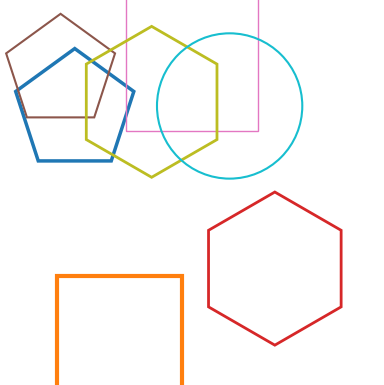[{"shape": "pentagon", "thickness": 2.5, "radius": 0.81, "center": [0.194, 0.713]}, {"shape": "square", "thickness": 3, "radius": 0.81, "center": [0.312, 0.12]}, {"shape": "hexagon", "thickness": 2, "radius": 0.99, "center": [0.714, 0.302]}, {"shape": "pentagon", "thickness": 1.5, "radius": 0.74, "center": [0.157, 0.815]}, {"shape": "square", "thickness": 1, "radius": 0.86, "center": [0.498, 0.832]}, {"shape": "hexagon", "thickness": 2, "radius": 0.98, "center": [0.394, 0.735]}, {"shape": "circle", "thickness": 1.5, "radius": 0.94, "center": [0.596, 0.725]}]